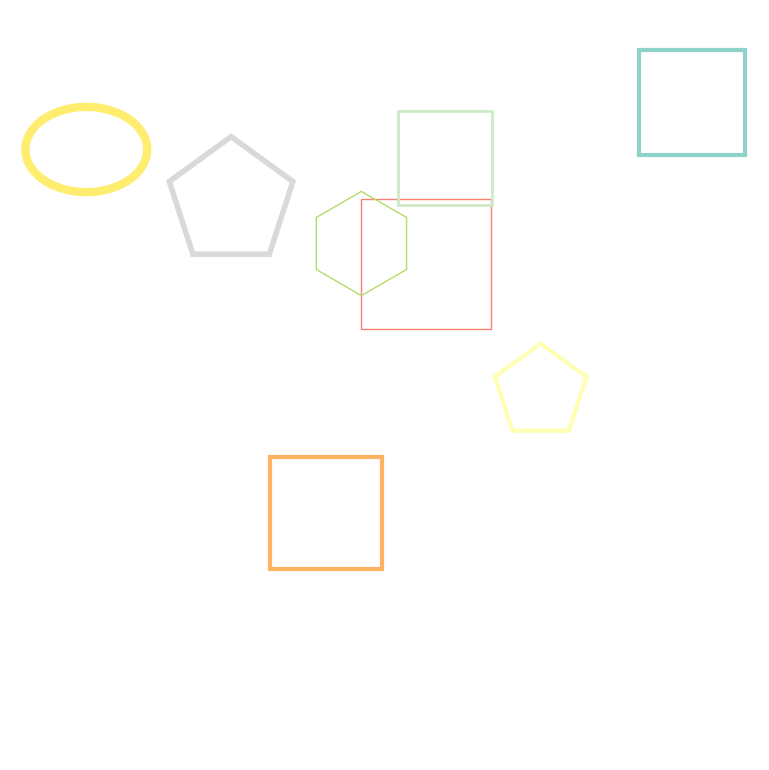[{"shape": "square", "thickness": 1.5, "radius": 0.34, "center": [0.899, 0.867]}, {"shape": "pentagon", "thickness": 1.5, "radius": 0.31, "center": [0.702, 0.491]}, {"shape": "square", "thickness": 0.5, "radius": 0.42, "center": [0.553, 0.657]}, {"shape": "square", "thickness": 1.5, "radius": 0.36, "center": [0.424, 0.334]}, {"shape": "hexagon", "thickness": 0.5, "radius": 0.34, "center": [0.469, 0.684]}, {"shape": "pentagon", "thickness": 2, "radius": 0.42, "center": [0.3, 0.738]}, {"shape": "square", "thickness": 1, "radius": 0.3, "center": [0.578, 0.795]}, {"shape": "oval", "thickness": 3, "radius": 0.4, "center": [0.112, 0.806]}]